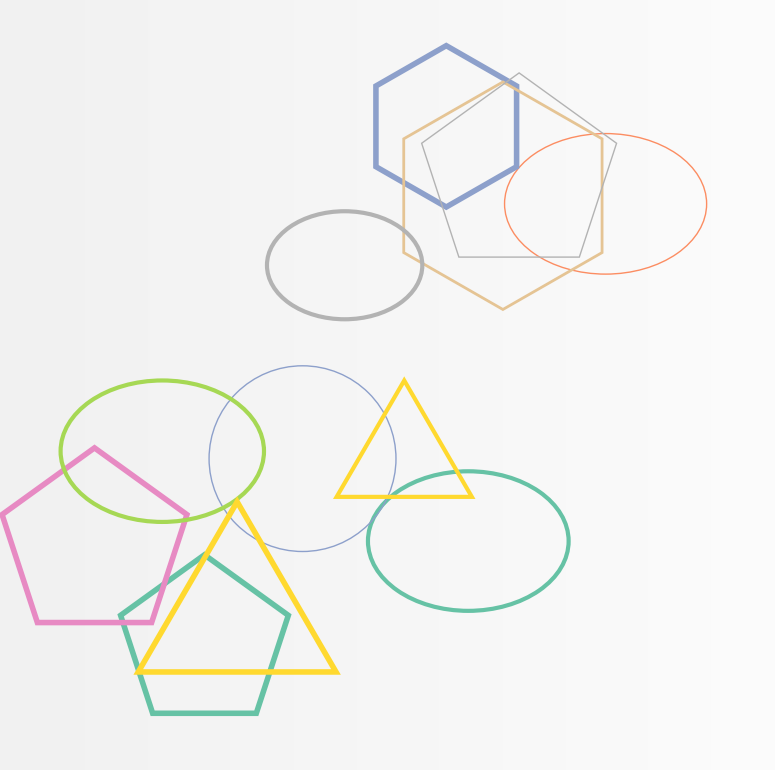[{"shape": "oval", "thickness": 1.5, "radius": 0.65, "center": [0.604, 0.297]}, {"shape": "pentagon", "thickness": 2, "radius": 0.57, "center": [0.264, 0.166]}, {"shape": "oval", "thickness": 0.5, "radius": 0.65, "center": [0.781, 0.735]}, {"shape": "hexagon", "thickness": 2, "radius": 0.52, "center": [0.576, 0.836]}, {"shape": "circle", "thickness": 0.5, "radius": 0.6, "center": [0.39, 0.404]}, {"shape": "pentagon", "thickness": 2, "radius": 0.63, "center": [0.122, 0.293]}, {"shape": "oval", "thickness": 1.5, "radius": 0.66, "center": [0.209, 0.414]}, {"shape": "triangle", "thickness": 1.5, "radius": 0.5, "center": [0.522, 0.405]}, {"shape": "triangle", "thickness": 2, "radius": 0.74, "center": [0.306, 0.201]}, {"shape": "hexagon", "thickness": 1, "radius": 0.74, "center": [0.649, 0.746]}, {"shape": "oval", "thickness": 1.5, "radius": 0.5, "center": [0.445, 0.656]}, {"shape": "pentagon", "thickness": 0.5, "radius": 0.66, "center": [0.67, 0.773]}]